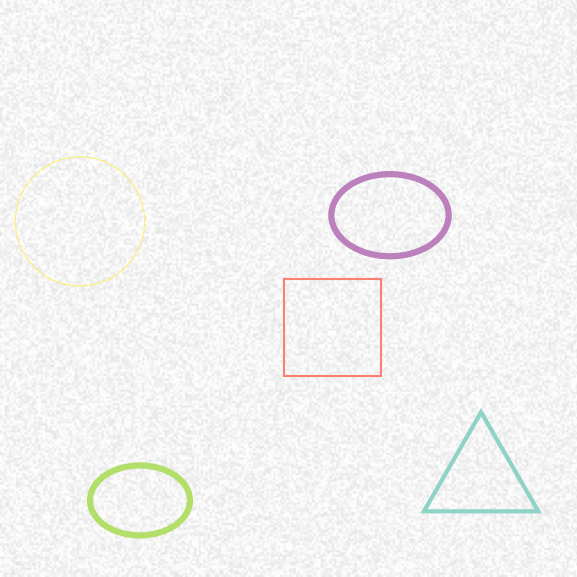[{"shape": "triangle", "thickness": 2, "radius": 0.57, "center": [0.833, 0.171]}, {"shape": "square", "thickness": 1, "radius": 0.42, "center": [0.575, 0.432]}, {"shape": "oval", "thickness": 3, "radius": 0.43, "center": [0.242, 0.133]}, {"shape": "oval", "thickness": 3, "radius": 0.51, "center": [0.675, 0.626]}, {"shape": "circle", "thickness": 0.5, "radius": 0.56, "center": [0.138, 0.616]}]